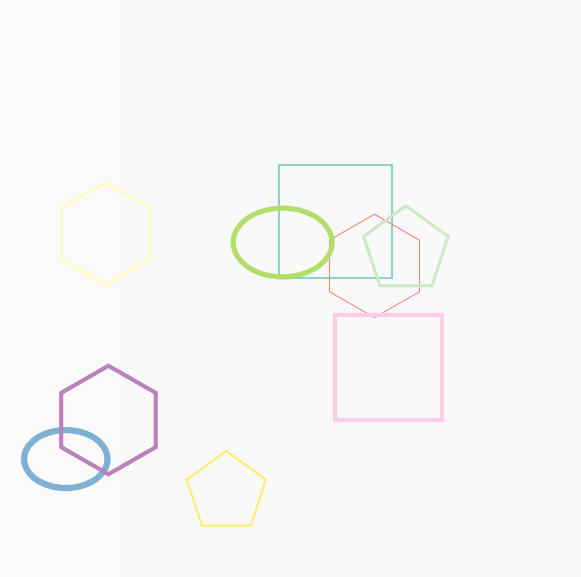[{"shape": "square", "thickness": 1, "radius": 0.49, "center": [0.577, 0.616]}, {"shape": "hexagon", "thickness": 1, "radius": 0.44, "center": [0.182, 0.595]}, {"shape": "hexagon", "thickness": 0.5, "radius": 0.45, "center": [0.644, 0.539]}, {"shape": "oval", "thickness": 3, "radius": 0.36, "center": [0.113, 0.204]}, {"shape": "oval", "thickness": 2.5, "radius": 0.43, "center": [0.486, 0.579]}, {"shape": "square", "thickness": 2, "radius": 0.46, "center": [0.668, 0.363]}, {"shape": "hexagon", "thickness": 2, "radius": 0.47, "center": [0.187, 0.272]}, {"shape": "pentagon", "thickness": 1.5, "radius": 0.38, "center": [0.698, 0.566]}, {"shape": "pentagon", "thickness": 1, "radius": 0.36, "center": [0.389, 0.147]}]